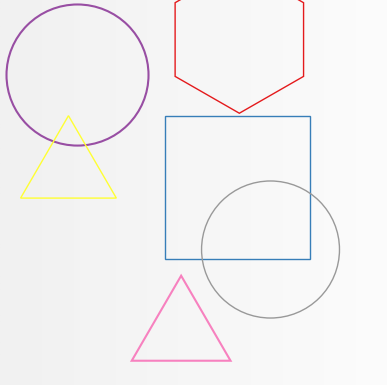[{"shape": "hexagon", "thickness": 1, "radius": 0.96, "center": [0.618, 0.897]}, {"shape": "square", "thickness": 1, "radius": 0.93, "center": [0.613, 0.513]}, {"shape": "circle", "thickness": 1.5, "radius": 0.92, "center": [0.2, 0.805]}, {"shape": "triangle", "thickness": 1, "radius": 0.71, "center": [0.177, 0.557]}, {"shape": "triangle", "thickness": 1.5, "radius": 0.74, "center": [0.467, 0.137]}, {"shape": "circle", "thickness": 1, "radius": 0.89, "center": [0.698, 0.352]}]